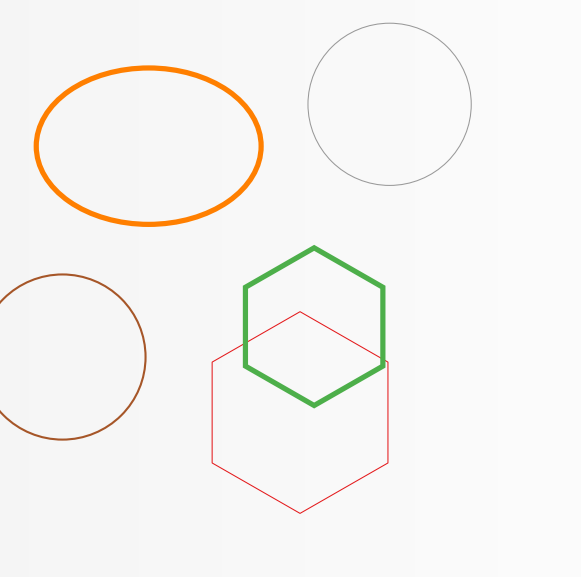[{"shape": "hexagon", "thickness": 0.5, "radius": 0.87, "center": [0.516, 0.285]}, {"shape": "hexagon", "thickness": 2.5, "radius": 0.68, "center": [0.54, 0.433]}, {"shape": "oval", "thickness": 2.5, "radius": 0.97, "center": [0.256, 0.746]}, {"shape": "circle", "thickness": 1, "radius": 0.71, "center": [0.107, 0.381]}, {"shape": "circle", "thickness": 0.5, "radius": 0.7, "center": [0.67, 0.819]}]